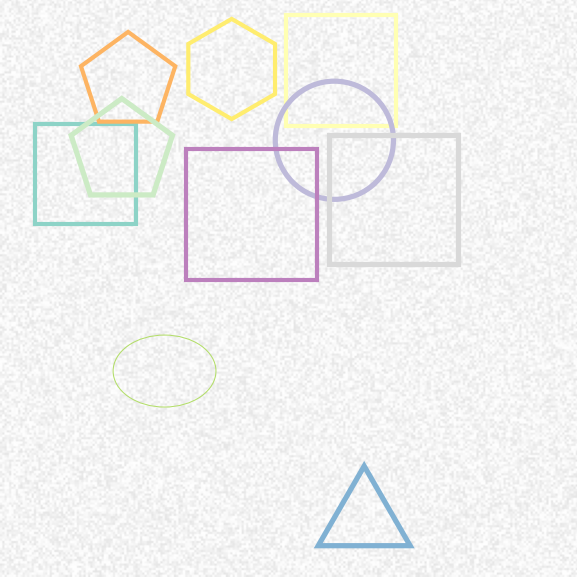[{"shape": "square", "thickness": 2, "radius": 0.43, "center": [0.148, 0.697]}, {"shape": "square", "thickness": 2, "radius": 0.48, "center": [0.591, 0.877]}, {"shape": "circle", "thickness": 2.5, "radius": 0.51, "center": [0.579, 0.756]}, {"shape": "triangle", "thickness": 2.5, "radius": 0.46, "center": [0.631, 0.1]}, {"shape": "pentagon", "thickness": 2, "radius": 0.43, "center": [0.222, 0.858]}, {"shape": "oval", "thickness": 0.5, "radius": 0.45, "center": [0.285, 0.357]}, {"shape": "square", "thickness": 2.5, "radius": 0.56, "center": [0.681, 0.653]}, {"shape": "square", "thickness": 2, "radius": 0.57, "center": [0.436, 0.628]}, {"shape": "pentagon", "thickness": 2.5, "radius": 0.46, "center": [0.211, 0.736]}, {"shape": "hexagon", "thickness": 2, "radius": 0.43, "center": [0.401, 0.88]}]